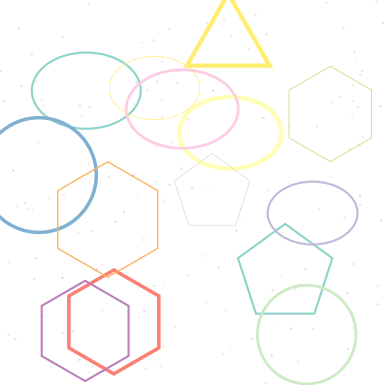[{"shape": "pentagon", "thickness": 1.5, "radius": 0.64, "center": [0.741, 0.29]}, {"shape": "oval", "thickness": 1.5, "radius": 0.71, "center": [0.224, 0.765]}, {"shape": "oval", "thickness": 3, "radius": 0.67, "center": [0.598, 0.655]}, {"shape": "oval", "thickness": 1.5, "radius": 0.58, "center": [0.812, 0.447]}, {"shape": "hexagon", "thickness": 2.5, "radius": 0.67, "center": [0.296, 0.164]}, {"shape": "circle", "thickness": 2.5, "radius": 0.74, "center": [0.101, 0.545]}, {"shape": "hexagon", "thickness": 1, "radius": 0.75, "center": [0.28, 0.43]}, {"shape": "hexagon", "thickness": 0.5, "radius": 0.62, "center": [0.858, 0.704]}, {"shape": "oval", "thickness": 2, "radius": 0.73, "center": [0.473, 0.717]}, {"shape": "pentagon", "thickness": 0.5, "radius": 0.52, "center": [0.551, 0.498]}, {"shape": "hexagon", "thickness": 1.5, "radius": 0.65, "center": [0.221, 0.14]}, {"shape": "circle", "thickness": 2, "radius": 0.64, "center": [0.797, 0.131]}, {"shape": "oval", "thickness": 0.5, "radius": 0.59, "center": [0.401, 0.771]}, {"shape": "triangle", "thickness": 3, "radius": 0.62, "center": [0.593, 0.892]}]